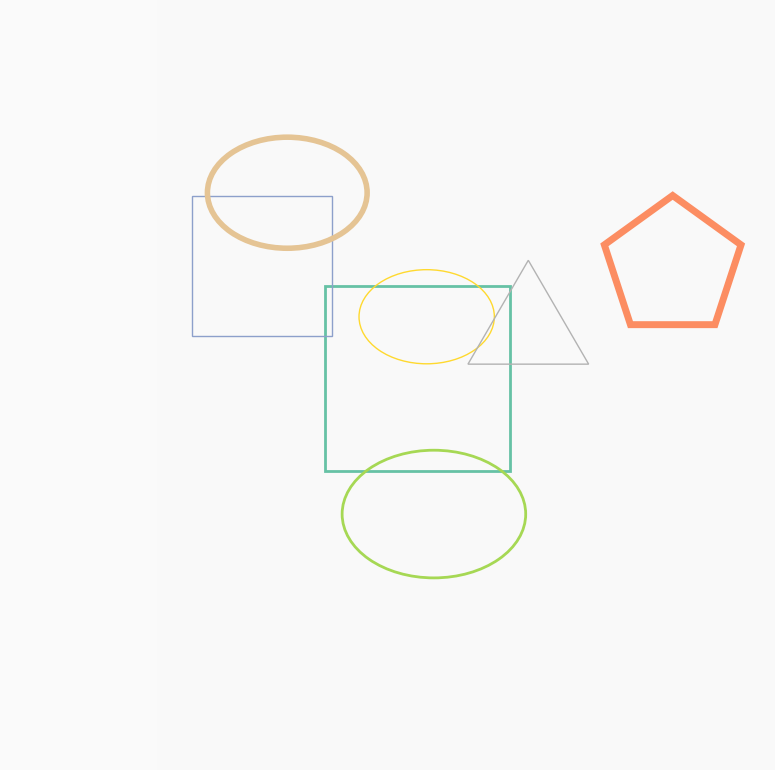[{"shape": "square", "thickness": 1, "radius": 0.6, "center": [0.539, 0.508]}, {"shape": "pentagon", "thickness": 2.5, "radius": 0.46, "center": [0.868, 0.653]}, {"shape": "square", "thickness": 0.5, "radius": 0.45, "center": [0.338, 0.655]}, {"shape": "oval", "thickness": 1, "radius": 0.59, "center": [0.56, 0.332]}, {"shape": "oval", "thickness": 0.5, "radius": 0.44, "center": [0.551, 0.589]}, {"shape": "oval", "thickness": 2, "radius": 0.52, "center": [0.371, 0.75]}, {"shape": "triangle", "thickness": 0.5, "radius": 0.45, "center": [0.682, 0.572]}]